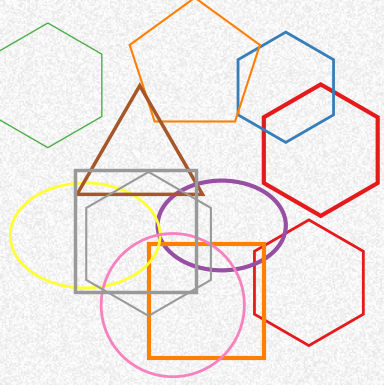[{"shape": "hexagon", "thickness": 2, "radius": 0.82, "center": [0.802, 0.266]}, {"shape": "hexagon", "thickness": 3, "radius": 0.85, "center": [0.833, 0.61]}, {"shape": "hexagon", "thickness": 2, "radius": 0.72, "center": [0.742, 0.773]}, {"shape": "hexagon", "thickness": 1, "radius": 0.81, "center": [0.124, 0.778]}, {"shape": "oval", "thickness": 3, "radius": 0.83, "center": [0.576, 0.414]}, {"shape": "pentagon", "thickness": 1.5, "radius": 0.89, "center": [0.506, 0.828]}, {"shape": "square", "thickness": 3, "radius": 0.74, "center": [0.536, 0.218]}, {"shape": "oval", "thickness": 2, "radius": 0.97, "center": [0.221, 0.389]}, {"shape": "triangle", "thickness": 2.5, "radius": 0.94, "center": [0.363, 0.589]}, {"shape": "circle", "thickness": 2, "radius": 0.93, "center": [0.449, 0.207]}, {"shape": "hexagon", "thickness": 1.5, "radius": 0.93, "center": [0.386, 0.366]}, {"shape": "square", "thickness": 2.5, "radius": 0.79, "center": [0.352, 0.4]}]